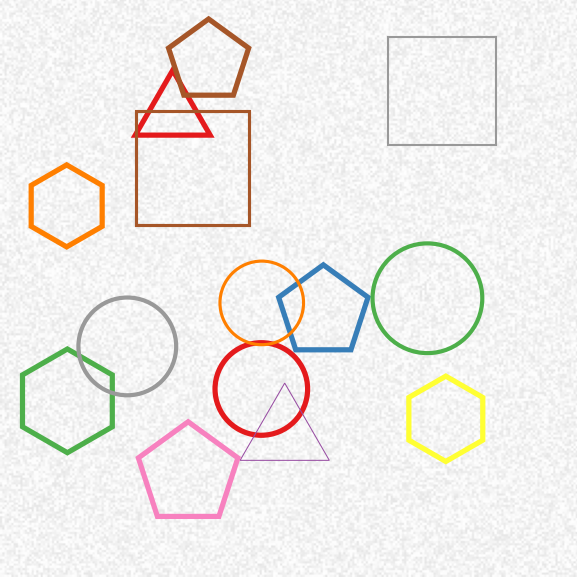[{"shape": "triangle", "thickness": 2.5, "radius": 0.37, "center": [0.299, 0.803]}, {"shape": "circle", "thickness": 2.5, "radius": 0.4, "center": [0.453, 0.326]}, {"shape": "pentagon", "thickness": 2.5, "radius": 0.41, "center": [0.56, 0.459]}, {"shape": "hexagon", "thickness": 2.5, "radius": 0.45, "center": [0.117, 0.305]}, {"shape": "circle", "thickness": 2, "radius": 0.48, "center": [0.74, 0.483]}, {"shape": "triangle", "thickness": 0.5, "radius": 0.45, "center": [0.493, 0.247]}, {"shape": "hexagon", "thickness": 2.5, "radius": 0.35, "center": [0.115, 0.643]}, {"shape": "circle", "thickness": 1.5, "radius": 0.36, "center": [0.453, 0.475]}, {"shape": "hexagon", "thickness": 2.5, "radius": 0.37, "center": [0.772, 0.274]}, {"shape": "square", "thickness": 1.5, "radius": 0.49, "center": [0.334, 0.708]}, {"shape": "pentagon", "thickness": 2.5, "radius": 0.36, "center": [0.361, 0.893]}, {"shape": "pentagon", "thickness": 2.5, "radius": 0.45, "center": [0.326, 0.178]}, {"shape": "circle", "thickness": 2, "radius": 0.42, "center": [0.22, 0.399]}, {"shape": "square", "thickness": 1, "radius": 0.46, "center": [0.765, 0.842]}]